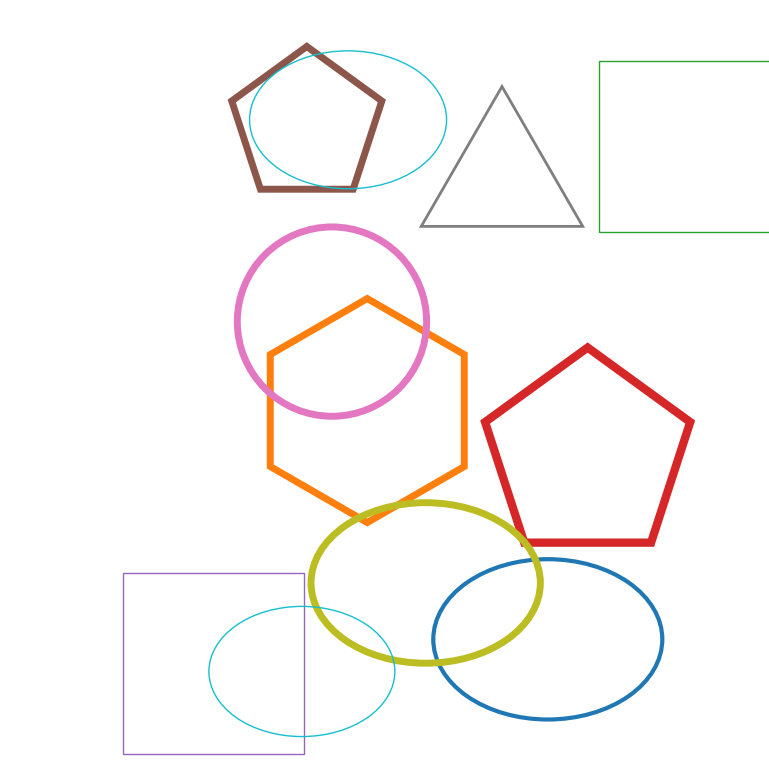[{"shape": "oval", "thickness": 1.5, "radius": 0.74, "center": [0.711, 0.17]}, {"shape": "hexagon", "thickness": 2.5, "radius": 0.73, "center": [0.477, 0.467]}, {"shape": "square", "thickness": 0.5, "radius": 0.55, "center": [0.889, 0.81]}, {"shape": "pentagon", "thickness": 3, "radius": 0.7, "center": [0.763, 0.409]}, {"shape": "square", "thickness": 0.5, "radius": 0.59, "center": [0.277, 0.139]}, {"shape": "pentagon", "thickness": 2.5, "radius": 0.51, "center": [0.398, 0.837]}, {"shape": "circle", "thickness": 2.5, "radius": 0.61, "center": [0.431, 0.582]}, {"shape": "triangle", "thickness": 1, "radius": 0.61, "center": [0.652, 0.767]}, {"shape": "oval", "thickness": 2.5, "radius": 0.74, "center": [0.553, 0.243]}, {"shape": "oval", "thickness": 0.5, "radius": 0.64, "center": [0.452, 0.844]}, {"shape": "oval", "thickness": 0.5, "radius": 0.6, "center": [0.392, 0.128]}]